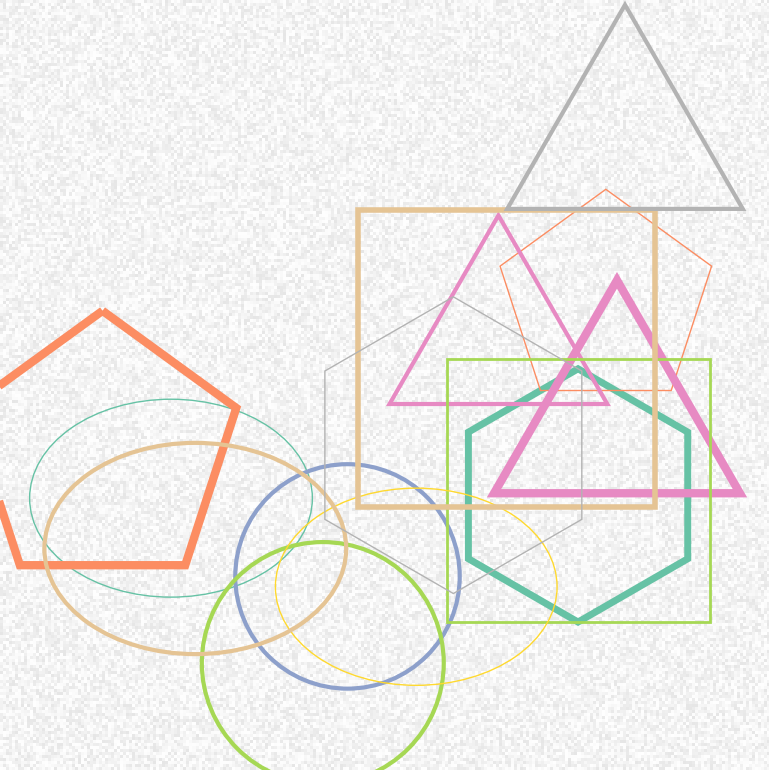[{"shape": "hexagon", "thickness": 2.5, "radius": 0.82, "center": [0.751, 0.357]}, {"shape": "oval", "thickness": 0.5, "radius": 0.92, "center": [0.222, 0.353]}, {"shape": "pentagon", "thickness": 3, "radius": 0.91, "center": [0.133, 0.414]}, {"shape": "pentagon", "thickness": 0.5, "radius": 0.72, "center": [0.787, 0.61]}, {"shape": "circle", "thickness": 1.5, "radius": 0.73, "center": [0.451, 0.251]}, {"shape": "triangle", "thickness": 1.5, "radius": 0.82, "center": [0.647, 0.557]}, {"shape": "triangle", "thickness": 3, "radius": 0.92, "center": [0.801, 0.452]}, {"shape": "square", "thickness": 1, "radius": 0.86, "center": [0.751, 0.363]}, {"shape": "circle", "thickness": 1.5, "radius": 0.79, "center": [0.419, 0.139]}, {"shape": "oval", "thickness": 0.5, "radius": 0.91, "center": [0.541, 0.238]}, {"shape": "oval", "thickness": 1.5, "radius": 0.98, "center": [0.254, 0.288]}, {"shape": "square", "thickness": 2, "radius": 0.96, "center": [0.658, 0.535]}, {"shape": "hexagon", "thickness": 0.5, "radius": 0.96, "center": [0.589, 0.422]}, {"shape": "triangle", "thickness": 1.5, "radius": 0.88, "center": [0.812, 0.817]}]